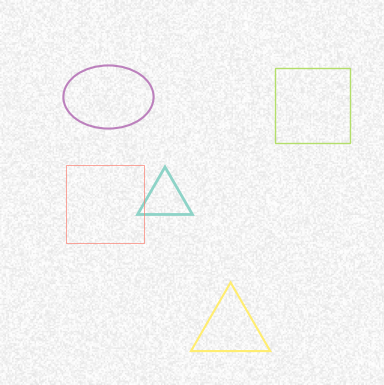[{"shape": "triangle", "thickness": 2, "radius": 0.41, "center": [0.429, 0.484]}, {"shape": "square", "thickness": 0.5, "radius": 0.51, "center": [0.274, 0.469]}, {"shape": "square", "thickness": 1, "radius": 0.49, "center": [0.811, 0.726]}, {"shape": "oval", "thickness": 1.5, "radius": 0.59, "center": [0.282, 0.748]}, {"shape": "triangle", "thickness": 1.5, "radius": 0.59, "center": [0.599, 0.148]}]